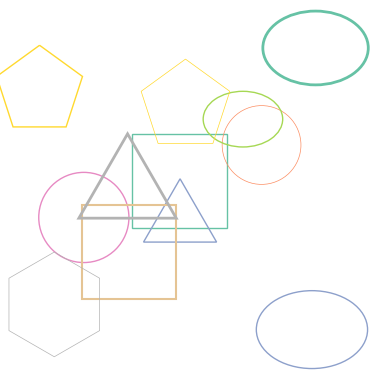[{"shape": "oval", "thickness": 2, "radius": 0.68, "center": [0.82, 0.875]}, {"shape": "square", "thickness": 1, "radius": 0.61, "center": [0.466, 0.53]}, {"shape": "circle", "thickness": 0.5, "radius": 0.51, "center": [0.679, 0.623]}, {"shape": "triangle", "thickness": 1, "radius": 0.55, "center": [0.468, 0.426]}, {"shape": "oval", "thickness": 1, "radius": 0.72, "center": [0.81, 0.144]}, {"shape": "circle", "thickness": 1, "radius": 0.59, "center": [0.218, 0.435]}, {"shape": "oval", "thickness": 1, "radius": 0.52, "center": [0.631, 0.691]}, {"shape": "pentagon", "thickness": 1, "radius": 0.59, "center": [0.103, 0.765]}, {"shape": "pentagon", "thickness": 0.5, "radius": 0.61, "center": [0.482, 0.725]}, {"shape": "square", "thickness": 1.5, "radius": 0.61, "center": [0.335, 0.345]}, {"shape": "hexagon", "thickness": 0.5, "radius": 0.68, "center": [0.141, 0.209]}, {"shape": "triangle", "thickness": 2, "radius": 0.73, "center": [0.331, 0.506]}]